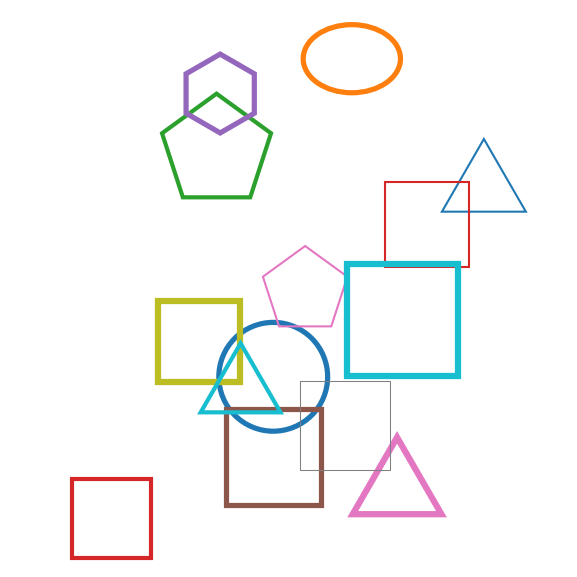[{"shape": "circle", "thickness": 2.5, "radius": 0.47, "center": [0.473, 0.347]}, {"shape": "triangle", "thickness": 1, "radius": 0.42, "center": [0.838, 0.675]}, {"shape": "oval", "thickness": 2.5, "radius": 0.42, "center": [0.609, 0.897]}, {"shape": "pentagon", "thickness": 2, "radius": 0.5, "center": [0.375, 0.738]}, {"shape": "square", "thickness": 2, "radius": 0.34, "center": [0.194, 0.101]}, {"shape": "square", "thickness": 1, "radius": 0.37, "center": [0.739, 0.61]}, {"shape": "hexagon", "thickness": 2.5, "radius": 0.34, "center": [0.381, 0.837]}, {"shape": "square", "thickness": 2.5, "radius": 0.41, "center": [0.473, 0.208]}, {"shape": "triangle", "thickness": 3, "radius": 0.44, "center": [0.688, 0.153]}, {"shape": "pentagon", "thickness": 1, "radius": 0.38, "center": [0.528, 0.496]}, {"shape": "square", "thickness": 0.5, "radius": 0.39, "center": [0.597, 0.262]}, {"shape": "square", "thickness": 3, "radius": 0.35, "center": [0.345, 0.408]}, {"shape": "square", "thickness": 3, "radius": 0.48, "center": [0.697, 0.445]}, {"shape": "triangle", "thickness": 2, "radius": 0.4, "center": [0.417, 0.325]}]